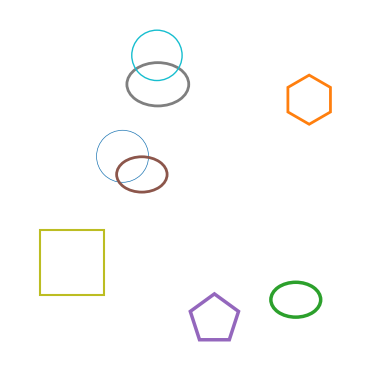[{"shape": "circle", "thickness": 0.5, "radius": 0.34, "center": [0.318, 0.594]}, {"shape": "hexagon", "thickness": 2, "radius": 0.32, "center": [0.803, 0.741]}, {"shape": "oval", "thickness": 2.5, "radius": 0.32, "center": [0.768, 0.222]}, {"shape": "pentagon", "thickness": 2.5, "radius": 0.33, "center": [0.557, 0.171]}, {"shape": "oval", "thickness": 2, "radius": 0.33, "center": [0.368, 0.547]}, {"shape": "oval", "thickness": 2, "radius": 0.4, "center": [0.41, 0.781]}, {"shape": "square", "thickness": 1.5, "radius": 0.42, "center": [0.188, 0.319]}, {"shape": "circle", "thickness": 1, "radius": 0.33, "center": [0.408, 0.856]}]